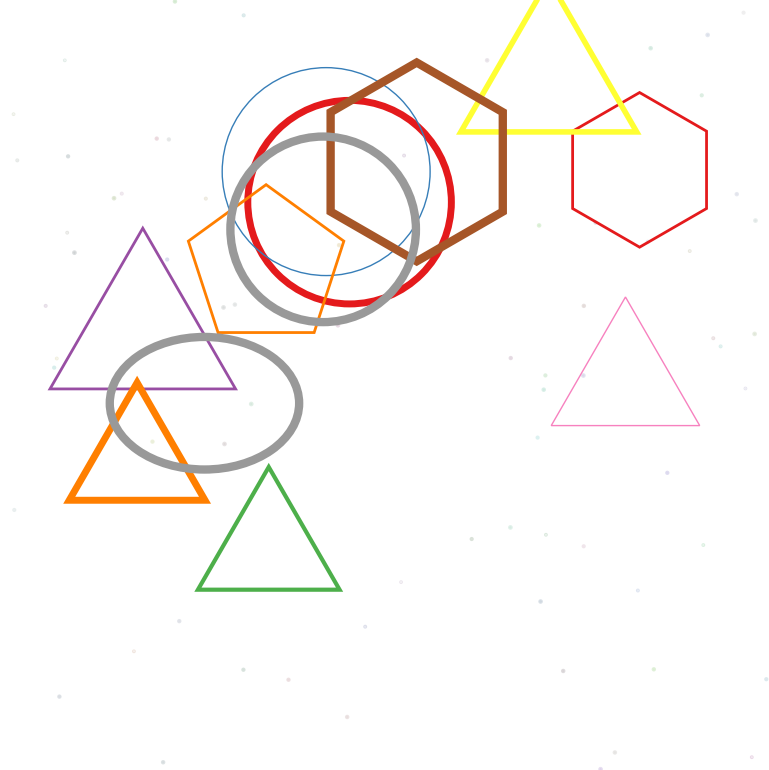[{"shape": "hexagon", "thickness": 1, "radius": 0.5, "center": [0.831, 0.779]}, {"shape": "circle", "thickness": 2.5, "radius": 0.66, "center": [0.454, 0.737]}, {"shape": "circle", "thickness": 0.5, "radius": 0.68, "center": [0.424, 0.777]}, {"shape": "triangle", "thickness": 1.5, "radius": 0.53, "center": [0.349, 0.287]}, {"shape": "triangle", "thickness": 1, "radius": 0.7, "center": [0.185, 0.564]}, {"shape": "pentagon", "thickness": 1, "radius": 0.53, "center": [0.346, 0.654]}, {"shape": "triangle", "thickness": 2.5, "radius": 0.51, "center": [0.178, 0.401]}, {"shape": "triangle", "thickness": 2, "radius": 0.66, "center": [0.713, 0.895]}, {"shape": "hexagon", "thickness": 3, "radius": 0.65, "center": [0.541, 0.79]}, {"shape": "triangle", "thickness": 0.5, "radius": 0.56, "center": [0.812, 0.503]}, {"shape": "oval", "thickness": 3, "radius": 0.61, "center": [0.266, 0.476]}, {"shape": "circle", "thickness": 3, "radius": 0.6, "center": [0.42, 0.702]}]